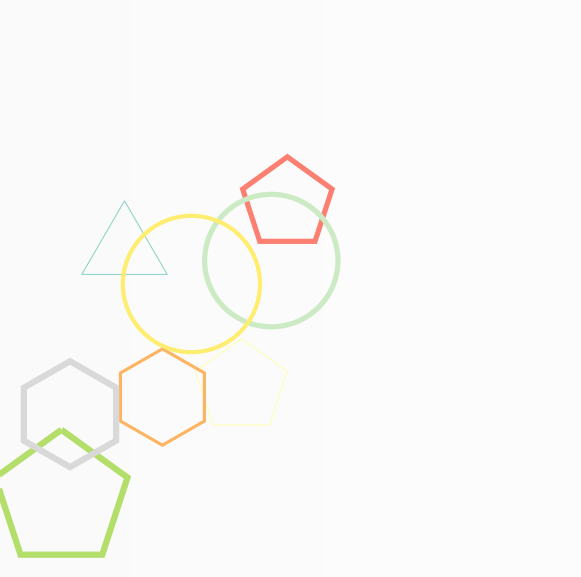[{"shape": "triangle", "thickness": 0.5, "radius": 0.42, "center": [0.214, 0.566]}, {"shape": "pentagon", "thickness": 0.5, "radius": 0.41, "center": [0.415, 0.33]}, {"shape": "pentagon", "thickness": 2.5, "radius": 0.4, "center": [0.494, 0.647]}, {"shape": "hexagon", "thickness": 1.5, "radius": 0.42, "center": [0.279, 0.312]}, {"shape": "pentagon", "thickness": 3, "radius": 0.6, "center": [0.106, 0.135]}, {"shape": "hexagon", "thickness": 3, "radius": 0.46, "center": [0.12, 0.282]}, {"shape": "circle", "thickness": 2.5, "radius": 0.57, "center": [0.467, 0.548]}, {"shape": "circle", "thickness": 2, "radius": 0.59, "center": [0.329, 0.507]}]